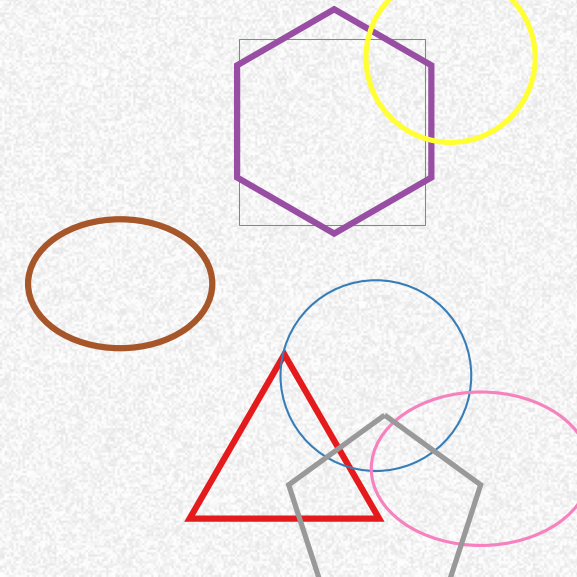[{"shape": "triangle", "thickness": 3, "radius": 0.95, "center": [0.492, 0.196]}, {"shape": "circle", "thickness": 1, "radius": 0.83, "center": [0.651, 0.349]}, {"shape": "square", "thickness": 0.5, "radius": 0.8, "center": [0.575, 0.771]}, {"shape": "hexagon", "thickness": 3, "radius": 0.97, "center": [0.579, 0.789]}, {"shape": "circle", "thickness": 2.5, "radius": 0.73, "center": [0.78, 0.899]}, {"shape": "oval", "thickness": 3, "radius": 0.8, "center": [0.208, 0.508]}, {"shape": "oval", "thickness": 1.5, "radius": 0.95, "center": [0.833, 0.187]}, {"shape": "pentagon", "thickness": 2.5, "radius": 0.87, "center": [0.666, 0.106]}]